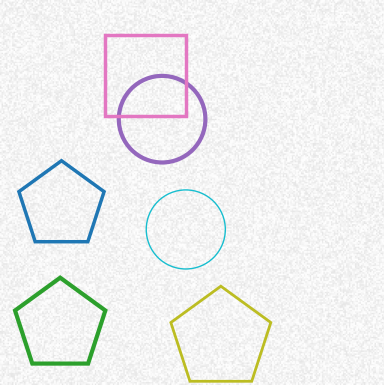[{"shape": "pentagon", "thickness": 2.5, "radius": 0.58, "center": [0.16, 0.466]}, {"shape": "pentagon", "thickness": 3, "radius": 0.62, "center": [0.156, 0.155]}, {"shape": "circle", "thickness": 3, "radius": 0.56, "center": [0.421, 0.69]}, {"shape": "square", "thickness": 2.5, "radius": 0.53, "center": [0.379, 0.804]}, {"shape": "pentagon", "thickness": 2, "radius": 0.68, "center": [0.574, 0.12]}, {"shape": "circle", "thickness": 1, "radius": 0.51, "center": [0.483, 0.404]}]